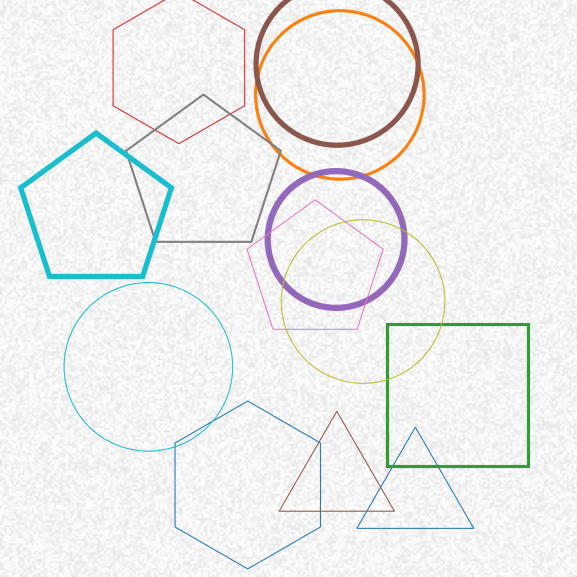[{"shape": "hexagon", "thickness": 0.5, "radius": 0.73, "center": [0.429, 0.159]}, {"shape": "triangle", "thickness": 0.5, "radius": 0.58, "center": [0.719, 0.143]}, {"shape": "circle", "thickness": 1.5, "radius": 0.73, "center": [0.588, 0.835]}, {"shape": "square", "thickness": 1.5, "radius": 0.61, "center": [0.792, 0.315]}, {"shape": "hexagon", "thickness": 0.5, "radius": 0.66, "center": [0.31, 0.882]}, {"shape": "circle", "thickness": 3, "radius": 0.59, "center": [0.582, 0.584]}, {"shape": "circle", "thickness": 2.5, "radius": 0.7, "center": [0.584, 0.888]}, {"shape": "triangle", "thickness": 0.5, "radius": 0.58, "center": [0.583, 0.172]}, {"shape": "pentagon", "thickness": 0.5, "radius": 0.62, "center": [0.546, 0.529]}, {"shape": "pentagon", "thickness": 1, "radius": 0.7, "center": [0.352, 0.694]}, {"shape": "circle", "thickness": 0.5, "radius": 0.71, "center": [0.629, 0.477]}, {"shape": "pentagon", "thickness": 2.5, "radius": 0.69, "center": [0.166, 0.632]}, {"shape": "circle", "thickness": 0.5, "radius": 0.73, "center": [0.257, 0.364]}]